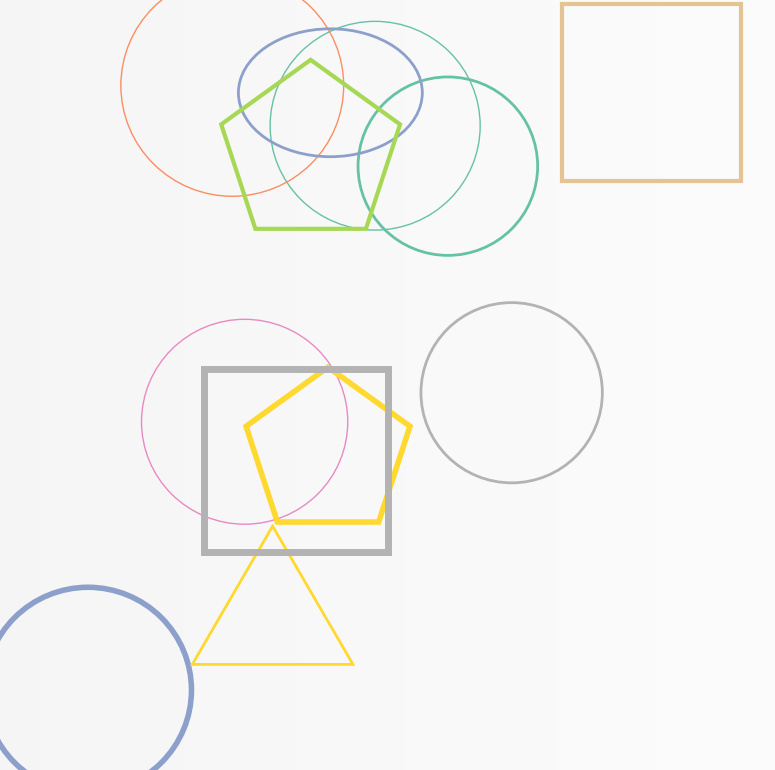[{"shape": "circle", "thickness": 1, "radius": 0.58, "center": [0.578, 0.784]}, {"shape": "circle", "thickness": 0.5, "radius": 0.68, "center": [0.484, 0.837]}, {"shape": "circle", "thickness": 0.5, "radius": 0.72, "center": [0.3, 0.889]}, {"shape": "oval", "thickness": 1, "radius": 0.59, "center": [0.426, 0.88]}, {"shape": "circle", "thickness": 2, "radius": 0.67, "center": [0.114, 0.104]}, {"shape": "circle", "thickness": 0.5, "radius": 0.67, "center": [0.316, 0.452]}, {"shape": "pentagon", "thickness": 1.5, "radius": 0.61, "center": [0.401, 0.801]}, {"shape": "pentagon", "thickness": 2, "radius": 0.56, "center": [0.423, 0.412]}, {"shape": "triangle", "thickness": 1, "radius": 0.6, "center": [0.352, 0.197]}, {"shape": "square", "thickness": 1.5, "radius": 0.57, "center": [0.841, 0.879]}, {"shape": "square", "thickness": 2.5, "radius": 0.59, "center": [0.382, 0.402]}, {"shape": "circle", "thickness": 1, "radius": 0.59, "center": [0.66, 0.49]}]